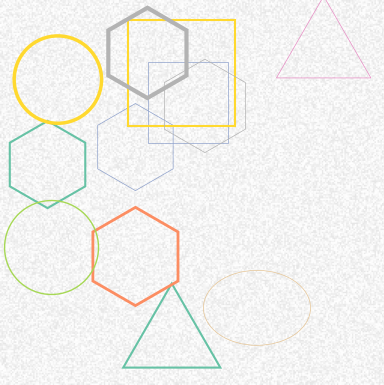[{"shape": "hexagon", "thickness": 1.5, "radius": 0.57, "center": [0.123, 0.573]}, {"shape": "triangle", "thickness": 1.5, "radius": 0.73, "center": [0.446, 0.118]}, {"shape": "hexagon", "thickness": 2, "radius": 0.64, "center": [0.352, 0.334]}, {"shape": "square", "thickness": 0.5, "radius": 0.53, "center": [0.488, 0.734]}, {"shape": "hexagon", "thickness": 0.5, "radius": 0.57, "center": [0.352, 0.618]}, {"shape": "triangle", "thickness": 0.5, "radius": 0.71, "center": [0.841, 0.868]}, {"shape": "circle", "thickness": 1, "radius": 0.61, "center": [0.134, 0.357]}, {"shape": "circle", "thickness": 2.5, "radius": 0.57, "center": [0.15, 0.793]}, {"shape": "square", "thickness": 1.5, "radius": 0.69, "center": [0.471, 0.81]}, {"shape": "oval", "thickness": 0.5, "radius": 0.7, "center": [0.667, 0.2]}, {"shape": "hexagon", "thickness": 3, "radius": 0.59, "center": [0.383, 0.863]}, {"shape": "hexagon", "thickness": 0.5, "radius": 0.61, "center": [0.532, 0.725]}]